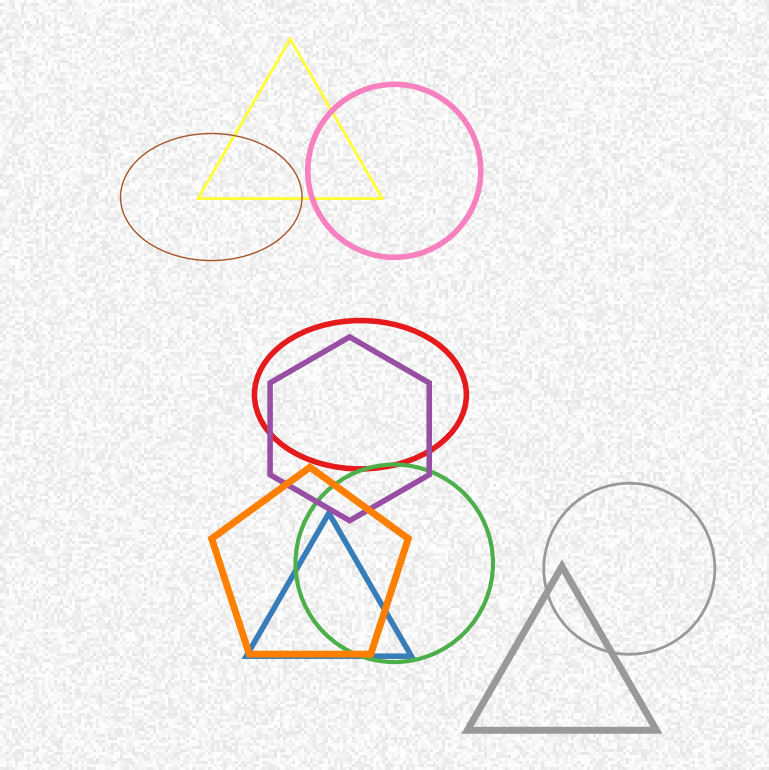[{"shape": "oval", "thickness": 2, "radius": 0.69, "center": [0.468, 0.487]}, {"shape": "triangle", "thickness": 2, "radius": 0.62, "center": [0.427, 0.21]}, {"shape": "circle", "thickness": 1.5, "radius": 0.64, "center": [0.512, 0.268]}, {"shape": "hexagon", "thickness": 2, "radius": 0.6, "center": [0.454, 0.443]}, {"shape": "pentagon", "thickness": 2.5, "radius": 0.67, "center": [0.403, 0.259]}, {"shape": "triangle", "thickness": 1, "radius": 0.69, "center": [0.377, 0.811]}, {"shape": "oval", "thickness": 0.5, "radius": 0.59, "center": [0.274, 0.744]}, {"shape": "circle", "thickness": 2, "radius": 0.56, "center": [0.512, 0.778]}, {"shape": "triangle", "thickness": 2.5, "radius": 0.71, "center": [0.73, 0.123]}, {"shape": "circle", "thickness": 1, "radius": 0.56, "center": [0.817, 0.261]}]